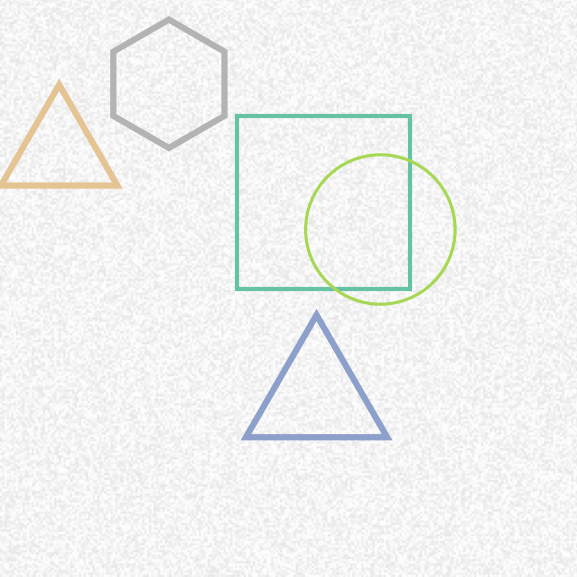[{"shape": "square", "thickness": 2, "radius": 0.75, "center": [0.56, 0.648]}, {"shape": "triangle", "thickness": 3, "radius": 0.71, "center": [0.548, 0.313]}, {"shape": "circle", "thickness": 1.5, "radius": 0.65, "center": [0.659, 0.602]}, {"shape": "triangle", "thickness": 3, "radius": 0.58, "center": [0.103, 0.736]}, {"shape": "hexagon", "thickness": 3, "radius": 0.56, "center": [0.292, 0.854]}]